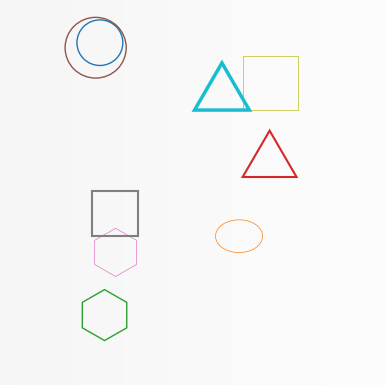[{"shape": "circle", "thickness": 1, "radius": 0.3, "center": [0.258, 0.889]}, {"shape": "oval", "thickness": 0.5, "radius": 0.3, "center": [0.617, 0.387]}, {"shape": "hexagon", "thickness": 1, "radius": 0.33, "center": [0.27, 0.182]}, {"shape": "triangle", "thickness": 1.5, "radius": 0.4, "center": [0.696, 0.58]}, {"shape": "circle", "thickness": 1, "radius": 0.39, "center": [0.247, 0.876]}, {"shape": "hexagon", "thickness": 0.5, "radius": 0.31, "center": [0.298, 0.344]}, {"shape": "square", "thickness": 1.5, "radius": 0.3, "center": [0.298, 0.445]}, {"shape": "square", "thickness": 0.5, "radius": 0.36, "center": [0.697, 0.785]}, {"shape": "triangle", "thickness": 2.5, "radius": 0.41, "center": [0.573, 0.755]}]